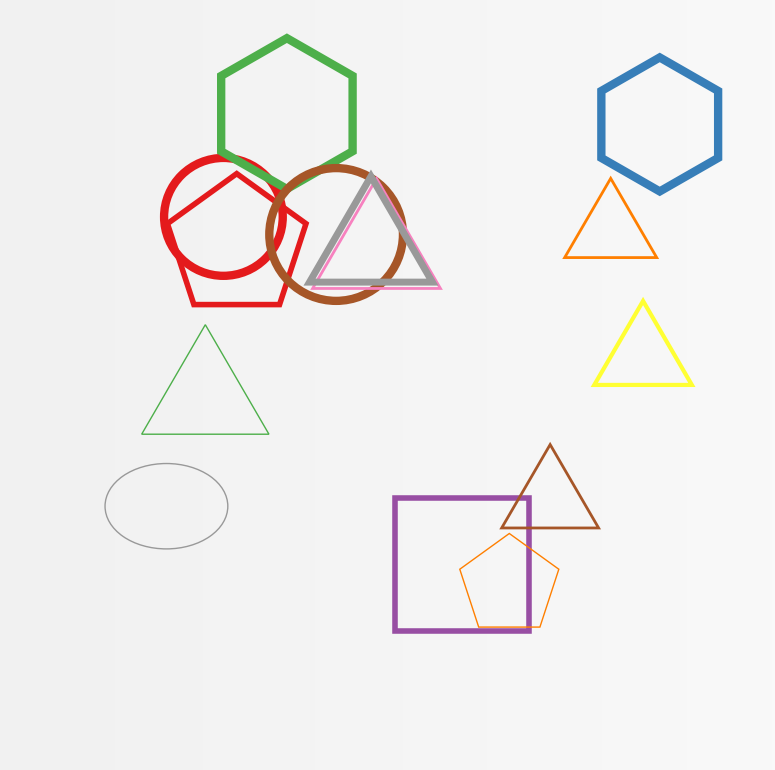[{"shape": "pentagon", "thickness": 2, "radius": 0.47, "center": [0.305, 0.68]}, {"shape": "circle", "thickness": 3, "radius": 0.38, "center": [0.288, 0.718]}, {"shape": "hexagon", "thickness": 3, "radius": 0.44, "center": [0.851, 0.838]}, {"shape": "triangle", "thickness": 0.5, "radius": 0.47, "center": [0.265, 0.483]}, {"shape": "hexagon", "thickness": 3, "radius": 0.49, "center": [0.37, 0.852]}, {"shape": "square", "thickness": 2, "radius": 0.43, "center": [0.596, 0.267]}, {"shape": "triangle", "thickness": 1, "radius": 0.34, "center": [0.788, 0.7]}, {"shape": "pentagon", "thickness": 0.5, "radius": 0.34, "center": [0.657, 0.24]}, {"shape": "triangle", "thickness": 1.5, "radius": 0.36, "center": [0.83, 0.536]}, {"shape": "triangle", "thickness": 1, "radius": 0.36, "center": [0.71, 0.35]}, {"shape": "circle", "thickness": 3, "radius": 0.43, "center": [0.434, 0.695]}, {"shape": "triangle", "thickness": 1, "radius": 0.48, "center": [0.486, 0.673]}, {"shape": "triangle", "thickness": 2.5, "radius": 0.46, "center": [0.479, 0.679]}, {"shape": "oval", "thickness": 0.5, "radius": 0.4, "center": [0.215, 0.343]}]